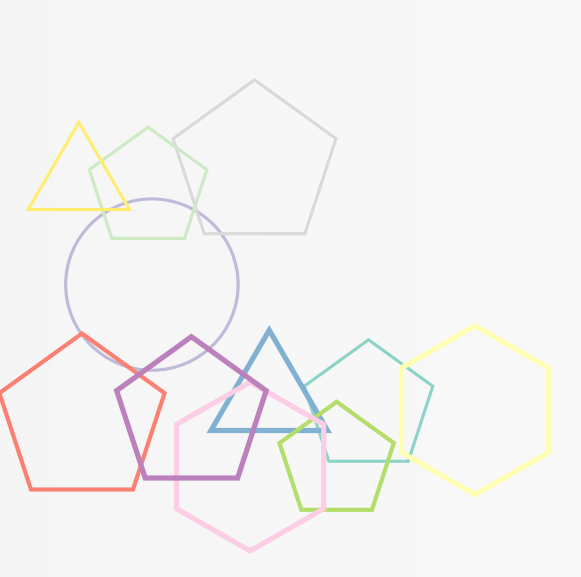[{"shape": "pentagon", "thickness": 1.5, "radius": 0.58, "center": [0.634, 0.294]}, {"shape": "hexagon", "thickness": 2.5, "radius": 0.73, "center": [0.817, 0.289]}, {"shape": "circle", "thickness": 1.5, "radius": 0.74, "center": [0.261, 0.506]}, {"shape": "pentagon", "thickness": 2, "radius": 0.75, "center": [0.141, 0.272]}, {"shape": "triangle", "thickness": 2.5, "radius": 0.58, "center": [0.463, 0.312]}, {"shape": "pentagon", "thickness": 2, "radius": 0.52, "center": [0.579, 0.2]}, {"shape": "hexagon", "thickness": 2.5, "radius": 0.73, "center": [0.43, 0.191]}, {"shape": "pentagon", "thickness": 1.5, "radius": 0.74, "center": [0.438, 0.714]}, {"shape": "pentagon", "thickness": 2.5, "radius": 0.68, "center": [0.329, 0.281]}, {"shape": "pentagon", "thickness": 1.5, "radius": 0.53, "center": [0.255, 0.672]}, {"shape": "triangle", "thickness": 1.5, "radius": 0.5, "center": [0.136, 0.687]}]